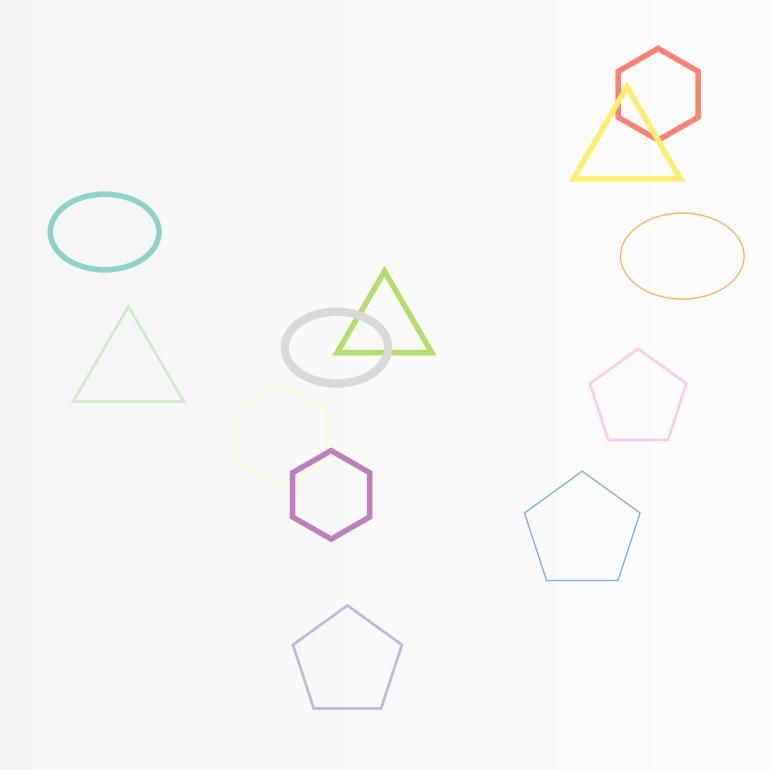[{"shape": "oval", "thickness": 2, "radius": 0.35, "center": [0.135, 0.699]}, {"shape": "hexagon", "thickness": 0.5, "radius": 0.34, "center": [0.363, 0.435]}, {"shape": "pentagon", "thickness": 1, "radius": 0.37, "center": [0.448, 0.14]}, {"shape": "hexagon", "thickness": 2, "radius": 0.3, "center": [0.849, 0.878]}, {"shape": "pentagon", "thickness": 0.5, "radius": 0.39, "center": [0.751, 0.31]}, {"shape": "oval", "thickness": 0.5, "radius": 0.4, "center": [0.88, 0.667]}, {"shape": "triangle", "thickness": 2, "radius": 0.35, "center": [0.496, 0.577]}, {"shape": "pentagon", "thickness": 1, "radius": 0.33, "center": [0.823, 0.482]}, {"shape": "oval", "thickness": 3, "radius": 0.33, "center": [0.434, 0.549]}, {"shape": "hexagon", "thickness": 2, "radius": 0.29, "center": [0.427, 0.357]}, {"shape": "triangle", "thickness": 1, "radius": 0.41, "center": [0.166, 0.52]}, {"shape": "triangle", "thickness": 2, "radius": 0.4, "center": [0.809, 0.808]}]